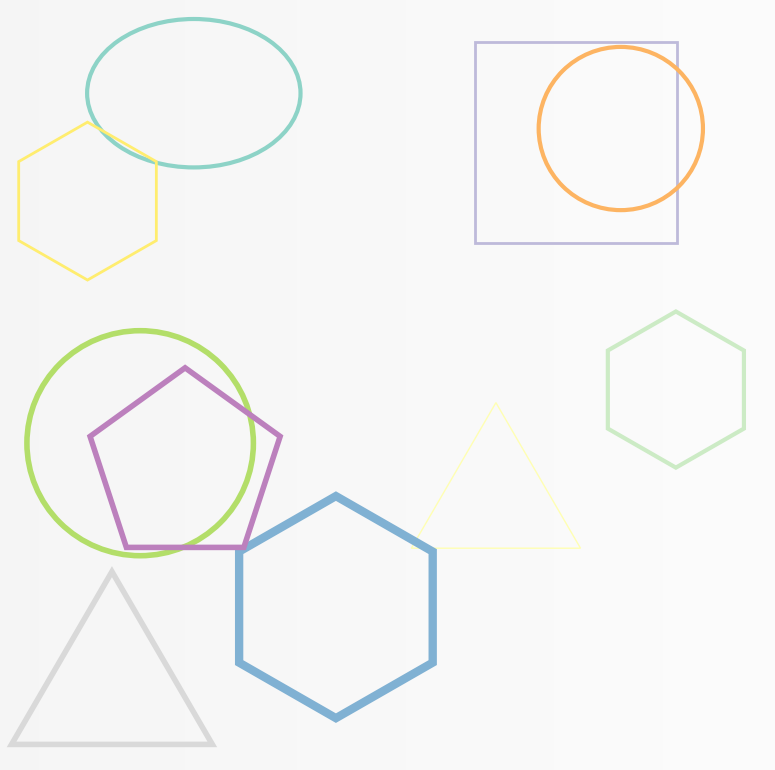[{"shape": "oval", "thickness": 1.5, "radius": 0.69, "center": [0.25, 0.879]}, {"shape": "triangle", "thickness": 0.5, "radius": 0.63, "center": [0.64, 0.351]}, {"shape": "square", "thickness": 1, "radius": 0.65, "center": [0.744, 0.815]}, {"shape": "hexagon", "thickness": 3, "radius": 0.72, "center": [0.433, 0.212]}, {"shape": "circle", "thickness": 1.5, "radius": 0.53, "center": [0.801, 0.833]}, {"shape": "circle", "thickness": 2, "radius": 0.73, "center": [0.181, 0.424]}, {"shape": "triangle", "thickness": 2, "radius": 0.75, "center": [0.144, 0.108]}, {"shape": "pentagon", "thickness": 2, "radius": 0.64, "center": [0.239, 0.393]}, {"shape": "hexagon", "thickness": 1.5, "radius": 0.51, "center": [0.872, 0.494]}, {"shape": "hexagon", "thickness": 1, "radius": 0.51, "center": [0.113, 0.739]}]